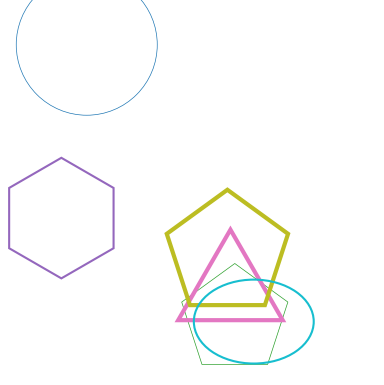[{"shape": "circle", "thickness": 0.5, "radius": 0.92, "center": [0.225, 0.884]}, {"shape": "pentagon", "thickness": 0.5, "radius": 0.72, "center": [0.61, 0.171]}, {"shape": "hexagon", "thickness": 1.5, "radius": 0.78, "center": [0.159, 0.434]}, {"shape": "triangle", "thickness": 3, "radius": 0.78, "center": [0.599, 0.247]}, {"shape": "pentagon", "thickness": 3, "radius": 0.83, "center": [0.591, 0.341]}, {"shape": "oval", "thickness": 1.5, "radius": 0.78, "center": [0.659, 0.165]}]